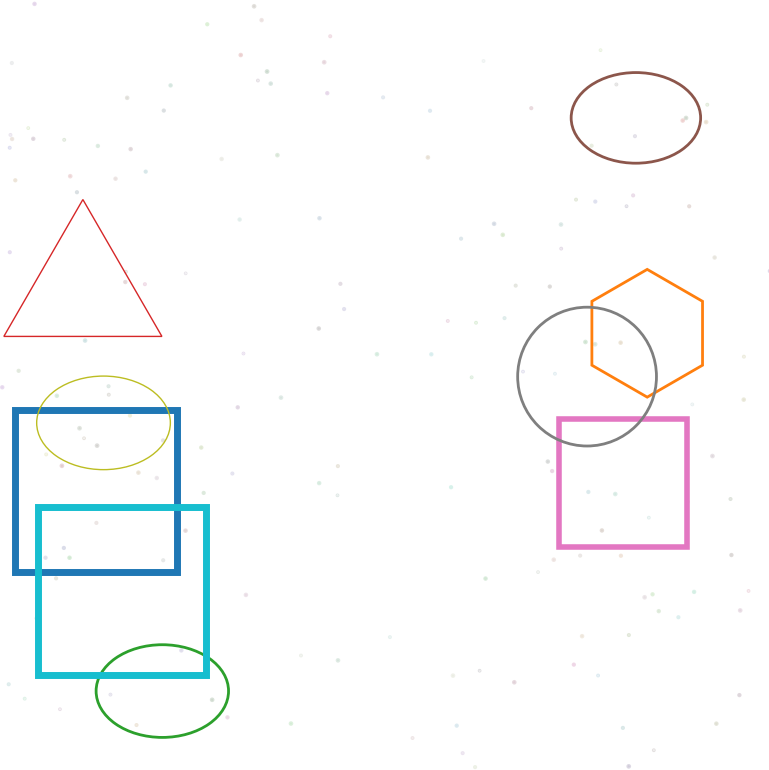[{"shape": "square", "thickness": 2.5, "radius": 0.53, "center": [0.124, 0.362]}, {"shape": "hexagon", "thickness": 1, "radius": 0.41, "center": [0.841, 0.567]}, {"shape": "oval", "thickness": 1, "radius": 0.43, "center": [0.211, 0.103]}, {"shape": "triangle", "thickness": 0.5, "radius": 0.59, "center": [0.108, 0.622]}, {"shape": "oval", "thickness": 1, "radius": 0.42, "center": [0.826, 0.847]}, {"shape": "square", "thickness": 2, "radius": 0.41, "center": [0.809, 0.373]}, {"shape": "circle", "thickness": 1, "radius": 0.45, "center": [0.762, 0.511]}, {"shape": "oval", "thickness": 0.5, "radius": 0.43, "center": [0.134, 0.451]}, {"shape": "square", "thickness": 2.5, "radius": 0.55, "center": [0.158, 0.232]}]